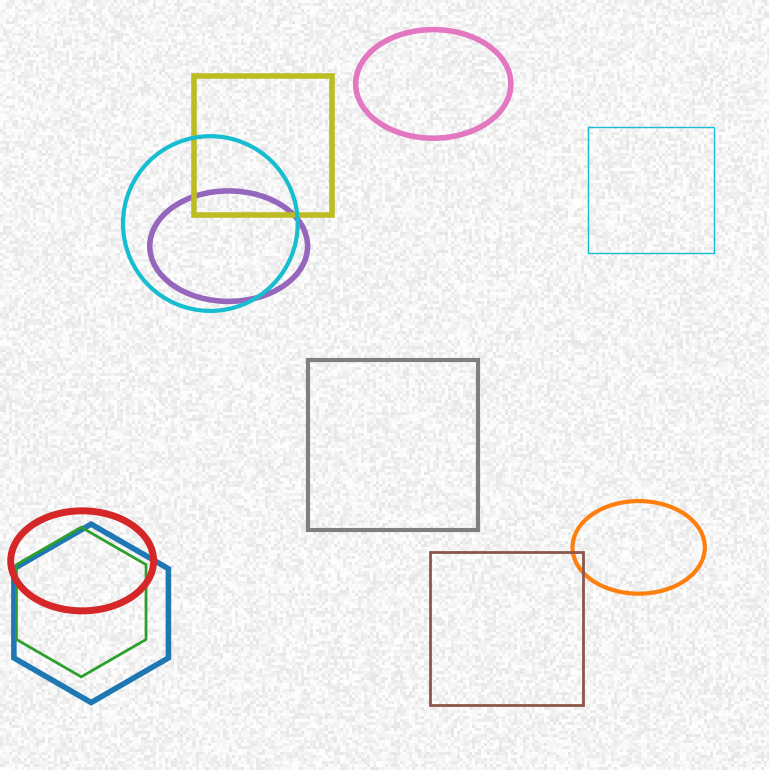[{"shape": "hexagon", "thickness": 2, "radius": 0.58, "center": [0.118, 0.203]}, {"shape": "oval", "thickness": 1.5, "radius": 0.43, "center": [0.829, 0.289]}, {"shape": "hexagon", "thickness": 1, "radius": 0.49, "center": [0.106, 0.218]}, {"shape": "oval", "thickness": 2.5, "radius": 0.46, "center": [0.107, 0.272]}, {"shape": "oval", "thickness": 2, "radius": 0.51, "center": [0.297, 0.68]}, {"shape": "square", "thickness": 1, "radius": 0.5, "center": [0.658, 0.184]}, {"shape": "oval", "thickness": 2, "radius": 0.5, "center": [0.563, 0.891]}, {"shape": "square", "thickness": 1.5, "radius": 0.55, "center": [0.51, 0.422]}, {"shape": "square", "thickness": 2, "radius": 0.45, "center": [0.341, 0.811]}, {"shape": "circle", "thickness": 1.5, "radius": 0.57, "center": [0.273, 0.71]}, {"shape": "square", "thickness": 0.5, "radius": 0.41, "center": [0.845, 0.754]}]